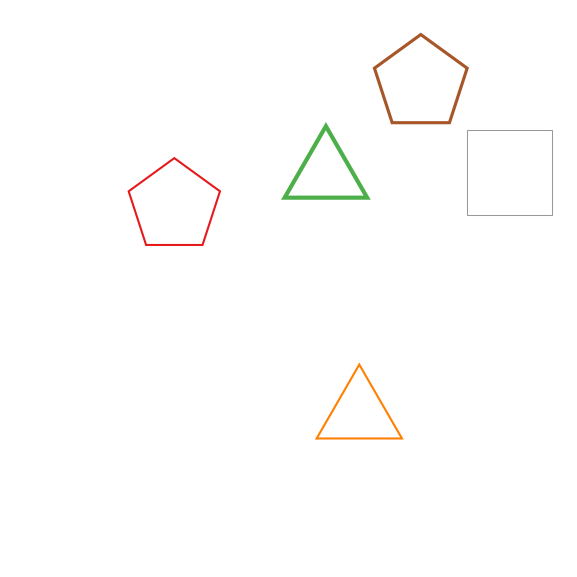[{"shape": "pentagon", "thickness": 1, "radius": 0.42, "center": [0.302, 0.642]}, {"shape": "triangle", "thickness": 2, "radius": 0.41, "center": [0.564, 0.698]}, {"shape": "triangle", "thickness": 1, "radius": 0.43, "center": [0.622, 0.283]}, {"shape": "pentagon", "thickness": 1.5, "radius": 0.42, "center": [0.729, 0.855]}, {"shape": "square", "thickness": 0.5, "radius": 0.37, "center": [0.882, 0.701]}]